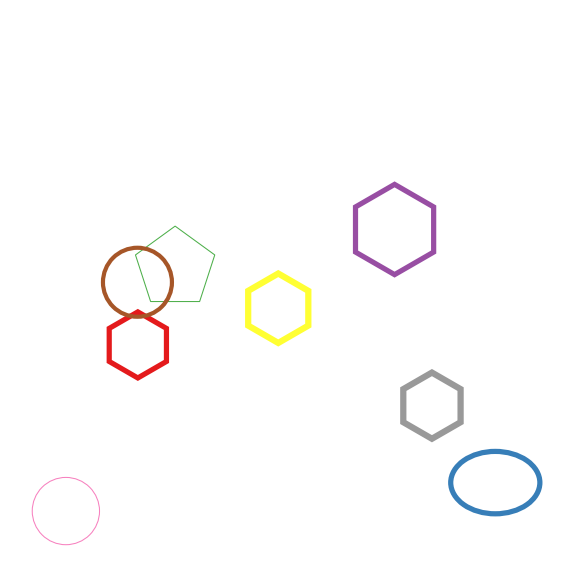[{"shape": "hexagon", "thickness": 2.5, "radius": 0.29, "center": [0.239, 0.402]}, {"shape": "oval", "thickness": 2.5, "radius": 0.39, "center": [0.858, 0.163]}, {"shape": "pentagon", "thickness": 0.5, "radius": 0.36, "center": [0.303, 0.535]}, {"shape": "hexagon", "thickness": 2.5, "radius": 0.39, "center": [0.683, 0.602]}, {"shape": "hexagon", "thickness": 3, "radius": 0.3, "center": [0.482, 0.465]}, {"shape": "circle", "thickness": 2, "radius": 0.3, "center": [0.238, 0.51]}, {"shape": "circle", "thickness": 0.5, "radius": 0.29, "center": [0.114, 0.114]}, {"shape": "hexagon", "thickness": 3, "radius": 0.29, "center": [0.748, 0.297]}]